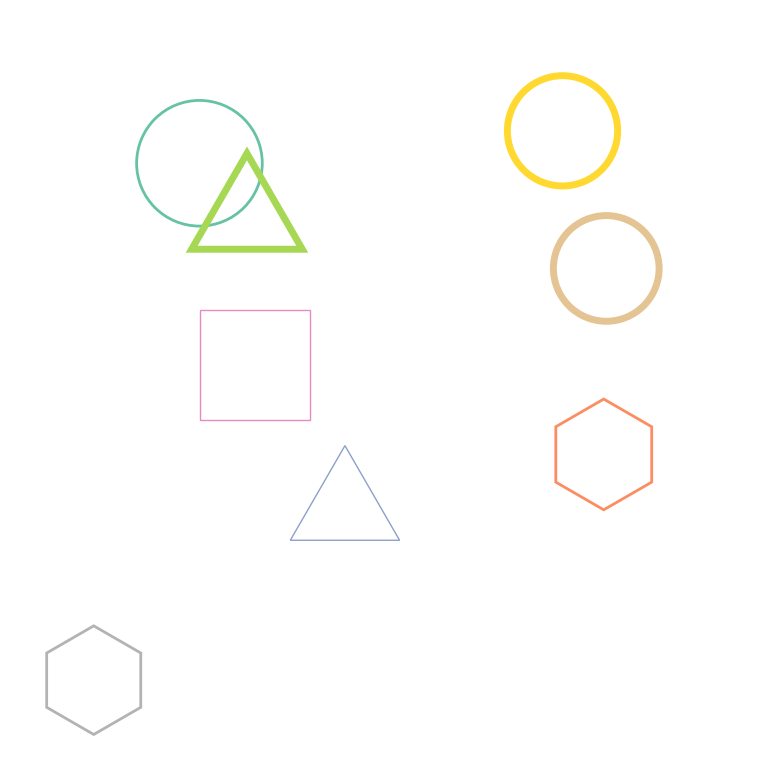[{"shape": "circle", "thickness": 1, "radius": 0.41, "center": [0.259, 0.788]}, {"shape": "hexagon", "thickness": 1, "radius": 0.36, "center": [0.784, 0.41]}, {"shape": "triangle", "thickness": 0.5, "radius": 0.41, "center": [0.448, 0.339]}, {"shape": "square", "thickness": 0.5, "radius": 0.36, "center": [0.332, 0.526]}, {"shape": "triangle", "thickness": 2.5, "radius": 0.41, "center": [0.321, 0.718]}, {"shape": "circle", "thickness": 2.5, "radius": 0.36, "center": [0.731, 0.83]}, {"shape": "circle", "thickness": 2.5, "radius": 0.34, "center": [0.787, 0.651]}, {"shape": "hexagon", "thickness": 1, "radius": 0.35, "center": [0.122, 0.117]}]